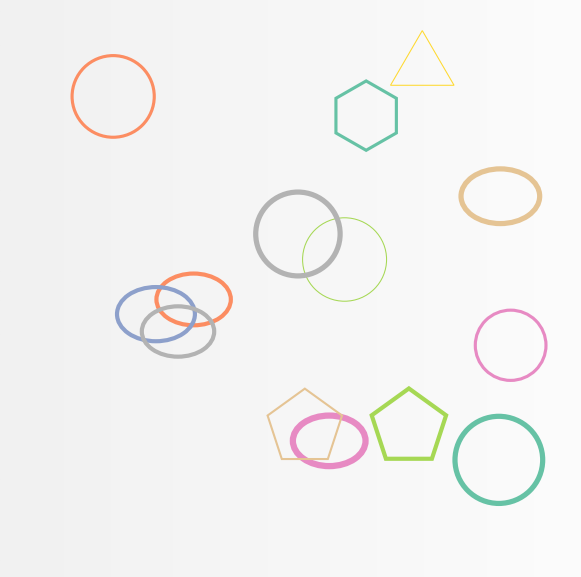[{"shape": "circle", "thickness": 2.5, "radius": 0.38, "center": [0.858, 0.203]}, {"shape": "hexagon", "thickness": 1.5, "radius": 0.3, "center": [0.63, 0.799]}, {"shape": "oval", "thickness": 2, "radius": 0.32, "center": [0.333, 0.481]}, {"shape": "circle", "thickness": 1.5, "radius": 0.35, "center": [0.195, 0.832]}, {"shape": "oval", "thickness": 2, "radius": 0.34, "center": [0.268, 0.455]}, {"shape": "circle", "thickness": 1.5, "radius": 0.3, "center": [0.879, 0.401]}, {"shape": "oval", "thickness": 3, "radius": 0.31, "center": [0.566, 0.236]}, {"shape": "pentagon", "thickness": 2, "radius": 0.34, "center": [0.703, 0.259]}, {"shape": "circle", "thickness": 0.5, "radius": 0.36, "center": [0.593, 0.55]}, {"shape": "triangle", "thickness": 0.5, "radius": 0.32, "center": [0.727, 0.883]}, {"shape": "pentagon", "thickness": 1, "radius": 0.34, "center": [0.524, 0.259]}, {"shape": "oval", "thickness": 2.5, "radius": 0.34, "center": [0.861, 0.659]}, {"shape": "circle", "thickness": 2.5, "radius": 0.36, "center": [0.513, 0.594]}, {"shape": "oval", "thickness": 2, "radius": 0.31, "center": [0.306, 0.425]}]